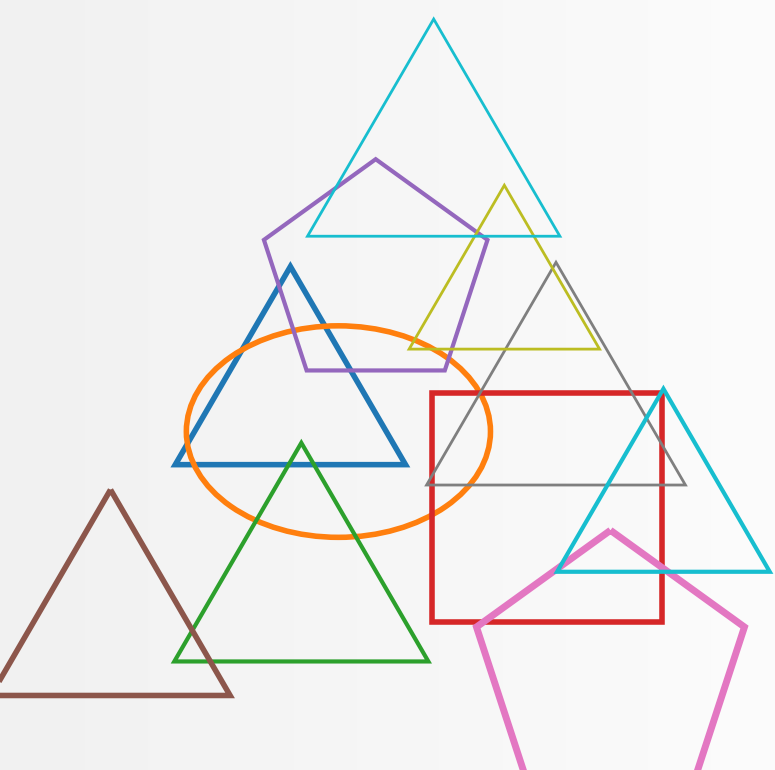[{"shape": "triangle", "thickness": 2, "radius": 0.86, "center": [0.375, 0.482]}, {"shape": "oval", "thickness": 2, "radius": 0.98, "center": [0.437, 0.44]}, {"shape": "triangle", "thickness": 1.5, "radius": 0.95, "center": [0.389, 0.236]}, {"shape": "square", "thickness": 2, "radius": 0.74, "center": [0.706, 0.341]}, {"shape": "pentagon", "thickness": 1.5, "radius": 0.76, "center": [0.485, 0.642]}, {"shape": "triangle", "thickness": 2, "radius": 0.89, "center": [0.143, 0.186]}, {"shape": "pentagon", "thickness": 2.5, "radius": 0.91, "center": [0.788, 0.13]}, {"shape": "triangle", "thickness": 1, "radius": 0.96, "center": [0.717, 0.467]}, {"shape": "triangle", "thickness": 1, "radius": 0.71, "center": [0.651, 0.618]}, {"shape": "triangle", "thickness": 1, "radius": 0.94, "center": [0.56, 0.787]}, {"shape": "triangle", "thickness": 1.5, "radius": 0.79, "center": [0.856, 0.337]}]